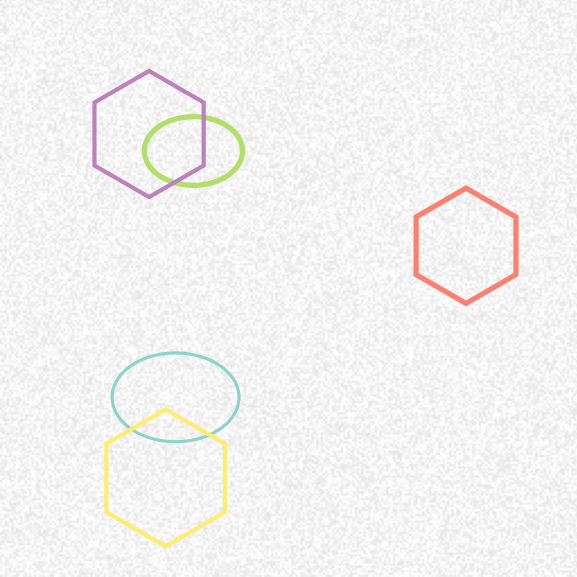[{"shape": "oval", "thickness": 1.5, "radius": 0.55, "center": [0.304, 0.311]}, {"shape": "hexagon", "thickness": 2.5, "radius": 0.5, "center": [0.807, 0.574]}, {"shape": "oval", "thickness": 2.5, "radius": 0.42, "center": [0.335, 0.738]}, {"shape": "hexagon", "thickness": 2, "radius": 0.55, "center": [0.258, 0.767]}, {"shape": "hexagon", "thickness": 2, "radius": 0.59, "center": [0.287, 0.172]}]